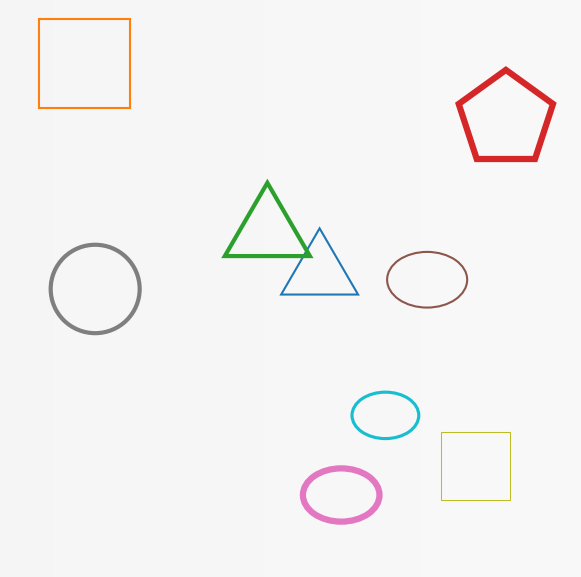[{"shape": "triangle", "thickness": 1, "radius": 0.38, "center": [0.55, 0.527]}, {"shape": "square", "thickness": 1, "radius": 0.39, "center": [0.146, 0.889]}, {"shape": "triangle", "thickness": 2, "radius": 0.42, "center": [0.46, 0.598]}, {"shape": "pentagon", "thickness": 3, "radius": 0.43, "center": [0.87, 0.793]}, {"shape": "oval", "thickness": 1, "radius": 0.34, "center": [0.735, 0.515]}, {"shape": "oval", "thickness": 3, "radius": 0.33, "center": [0.587, 0.142]}, {"shape": "circle", "thickness": 2, "radius": 0.38, "center": [0.164, 0.499]}, {"shape": "square", "thickness": 0.5, "radius": 0.29, "center": [0.818, 0.192]}, {"shape": "oval", "thickness": 1.5, "radius": 0.29, "center": [0.663, 0.28]}]